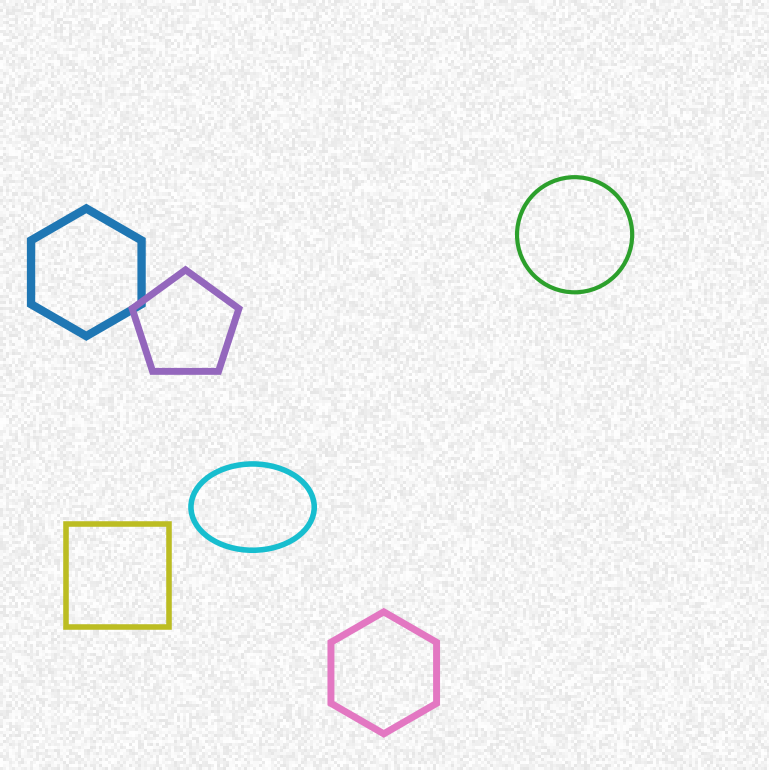[{"shape": "hexagon", "thickness": 3, "radius": 0.41, "center": [0.112, 0.646]}, {"shape": "circle", "thickness": 1.5, "radius": 0.37, "center": [0.746, 0.695]}, {"shape": "pentagon", "thickness": 2.5, "radius": 0.36, "center": [0.241, 0.577]}, {"shape": "hexagon", "thickness": 2.5, "radius": 0.4, "center": [0.498, 0.126]}, {"shape": "square", "thickness": 2, "radius": 0.33, "center": [0.153, 0.253]}, {"shape": "oval", "thickness": 2, "radius": 0.4, "center": [0.328, 0.341]}]